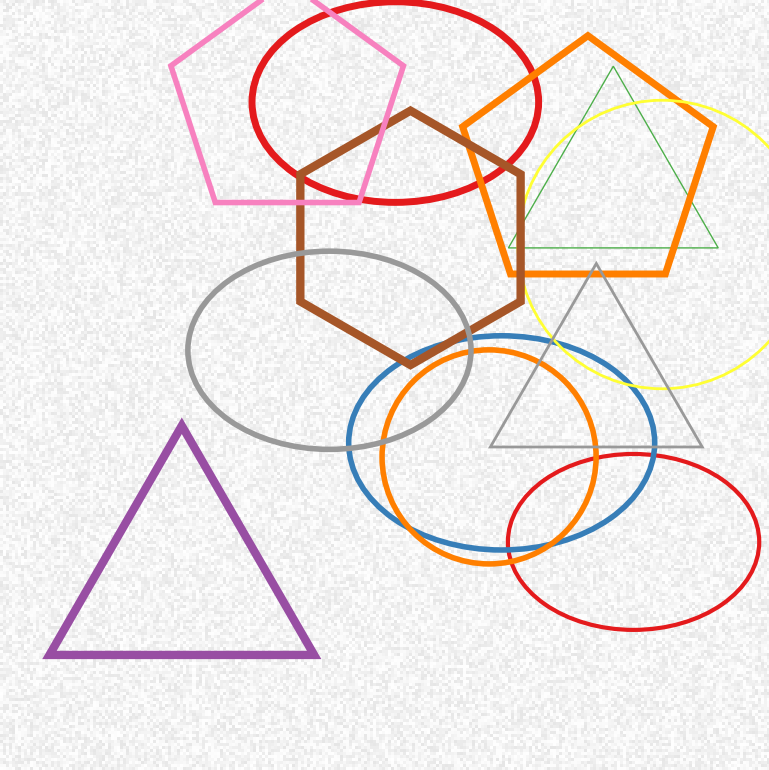[{"shape": "oval", "thickness": 2.5, "radius": 0.93, "center": [0.513, 0.867]}, {"shape": "oval", "thickness": 1.5, "radius": 0.82, "center": [0.823, 0.296]}, {"shape": "oval", "thickness": 2, "radius": 0.99, "center": [0.652, 0.425]}, {"shape": "triangle", "thickness": 0.5, "radius": 0.79, "center": [0.796, 0.757]}, {"shape": "triangle", "thickness": 3, "radius": 0.99, "center": [0.236, 0.249]}, {"shape": "circle", "thickness": 2, "radius": 0.69, "center": [0.635, 0.407]}, {"shape": "pentagon", "thickness": 2.5, "radius": 0.86, "center": [0.764, 0.783]}, {"shape": "circle", "thickness": 1, "radius": 0.94, "center": [0.86, 0.682]}, {"shape": "hexagon", "thickness": 3, "radius": 0.83, "center": [0.533, 0.691]}, {"shape": "pentagon", "thickness": 2, "radius": 0.79, "center": [0.373, 0.865]}, {"shape": "oval", "thickness": 2, "radius": 0.92, "center": [0.428, 0.545]}, {"shape": "triangle", "thickness": 1, "radius": 0.79, "center": [0.774, 0.499]}]